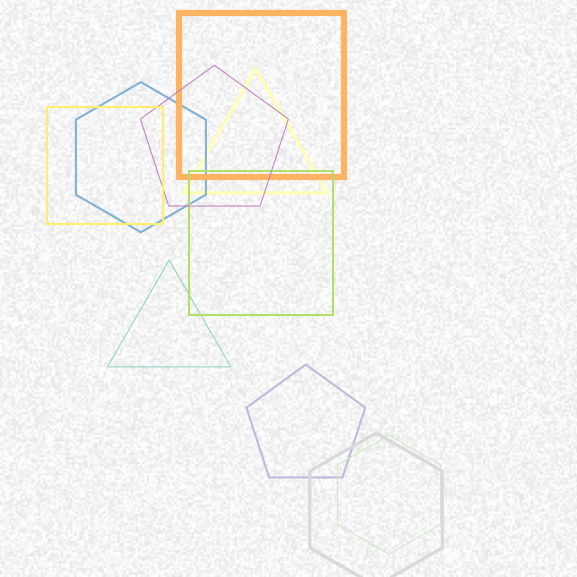[{"shape": "triangle", "thickness": 0.5, "radius": 0.62, "center": [0.293, 0.425]}, {"shape": "triangle", "thickness": 1.5, "radius": 0.72, "center": [0.443, 0.737]}, {"shape": "pentagon", "thickness": 1, "radius": 0.54, "center": [0.53, 0.26]}, {"shape": "hexagon", "thickness": 1, "radius": 0.65, "center": [0.244, 0.727]}, {"shape": "square", "thickness": 3, "radius": 0.71, "center": [0.453, 0.835]}, {"shape": "square", "thickness": 1, "radius": 0.62, "center": [0.451, 0.579]}, {"shape": "hexagon", "thickness": 1.5, "radius": 0.66, "center": [0.651, 0.117]}, {"shape": "pentagon", "thickness": 0.5, "radius": 0.67, "center": [0.371, 0.751]}, {"shape": "hexagon", "thickness": 0.5, "radius": 0.51, "center": [0.674, 0.143]}, {"shape": "square", "thickness": 1, "radius": 0.51, "center": [0.182, 0.713]}]